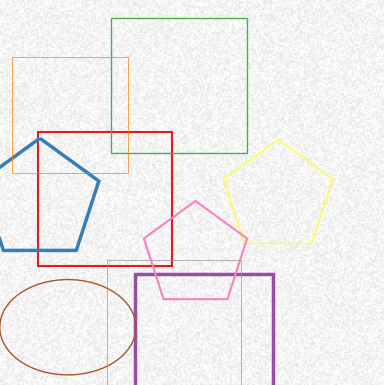[{"shape": "square", "thickness": 1.5, "radius": 0.87, "center": [0.272, 0.483]}, {"shape": "pentagon", "thickness": 2.5, "radius": 0.81, "center": [0.103, 0.48]}, {"shape": "square", "thickness": 1, "radius": 0.88, "center": [0.465, 0.778]}, {"shape": "square", "thickness": 2.5, "radius": 0.89, "center": [0.529, 0.109]}, {"shape": "square", "thickness": 0.5, "radius": 0.75, "center": [0.181, 0.702]}, {"shape": "pentagon", "thickness": 1, "radius": 0.75, "center": [0.723, 0.488]}, {"shape": "oval", "thickness": 1, "radius": 0.88, "center": [0.176, 0.15]}, {"shape": "pentagon", "thickness": 1.5, "radius": 0.7, "center": [0.508, 0.337]}, {"shape": "square", "thickness": 0.5, "radius": 0.87, "center": [0.452, 0.15]}]